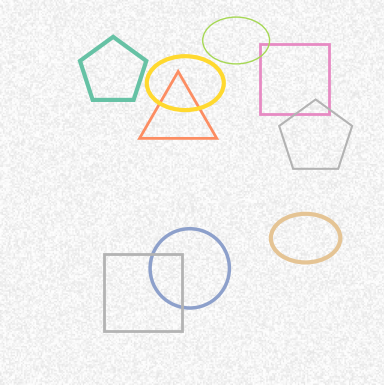[{"shape": "pentagon", "thickness": 3, "radius": 0.45, "center": [0.294, 0.814]}, {"shape": "triangle", "thickness": 2, "radius": 0.58, "center": [0.463, 0.698]}, {"shape": "circle", "thickness": 2.5, "radius": 0.51, "center": [0.493, 0.303]}, {"shape": "square", "thickness": 2, "radius": 0.45, "center": [0.765, 0.796]}, {"shape": "oval", "thickness": 1, "radius": 0.43, "center": [0.613, 0.895]}, {"shape": "oval", "thickness": 3, "radius": 0.5, "center": [0.481, 0.784]}, {"shape": "oval", "thickness": 3, "radius": 0.45, "center": [0.794, 0.382]}, {"shape": "square", "thickness": 2, "radius": 0.5, "center": [0.371, 0.24]}, {"shape": "pentagon", "thickness": 1.5, "radius": 0.5, "center": [0.82, 0.642]}]